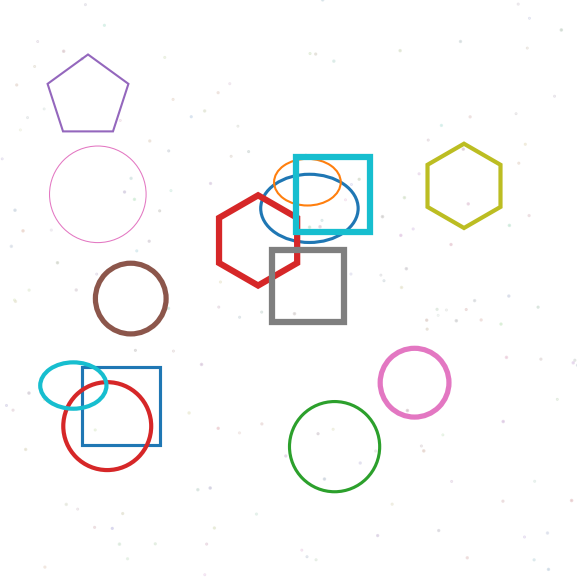[{"shape": "square", "thickness": 1.5, "radius": 0.34, "center": [0.21, 0.296]}, {"shape": "oval", "thickness": 1.5, "radius": 0.42, "center": [0.536, 0.638]}, {"shape": "oval", "thickness": 1, "radius": 0.29, "center": [0.532, 0.684]}, {"shape": "circle", "thickness": 1.5, "radius": 0.39, "center": [0.579, 0.226]}, {"shape": "circle", "thickness": 2, "radius": 0.38, "center": [0.186, 0.261]}, {"shape": "hexagon", "thickness": 3, "radius": 0.39, "center": [0.447, 0.583]}, {"shape": "pentagon", "thickness": 1, "radius": 0.37, "center": [0.152, 0.831]}, {"shape": "circle", "thickness": 2.5, "radius": 0.31, "center": [0.226, 0.482]}, {"shape": "circle", "thickness": 2.5, "radius": 0.3, "center": [0.718, 0.336]}, {"shape": "circle", "thickness": 0.5, "radius": 0.42, "center": [0.169, 0.663]}, {"shape": "square", "thickness": 3, "radius": 0.31, "center": [0.533, 0.504]}, {"shape": "hexagon", "thickness": 2, "radius": 0.36, "center": [0.803, 0.677]}, {"shape": "oval", "thickness": 2, "radius": 0.29, "center": [0.127, 0.332]}, {"shape": "square", "thickness": 3, "radius": 0.32, "center": [0.577, 0.662]}]